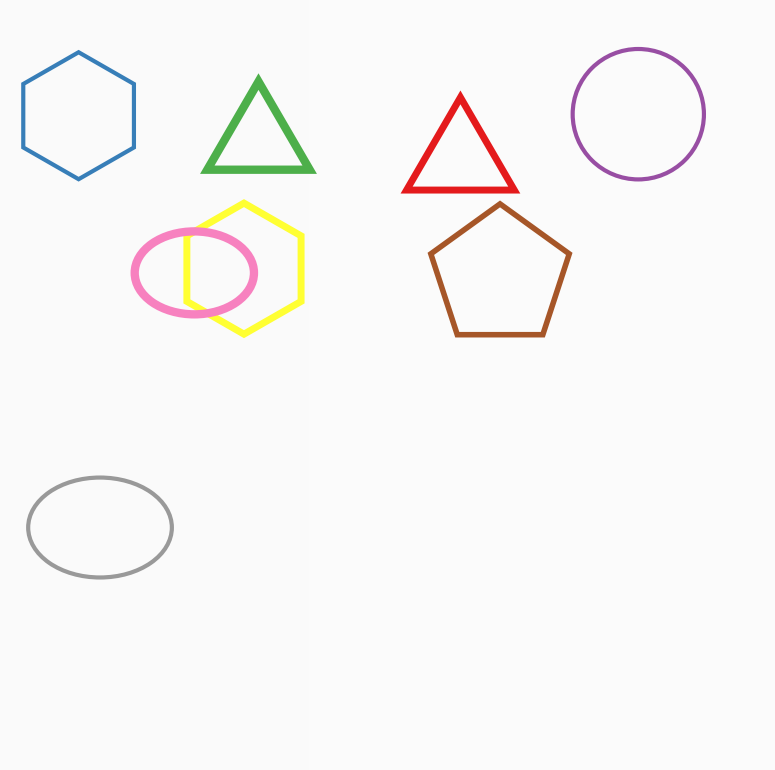[{"shape": "triangle", "thickness": 2.5, "radius": 0.4, "center": [0.594, 0.793]}, {"shape": "hexagon", "thickness": 1.5, "radius": 0.41, "center": [0.101, 0.85]}, {"shape": "triangle", "thickness": 3, "radius": 0.38, "center": [0.334, 0.818]}, {"shape": "circle", "thickness": 1.5, "radius": 0.42, "center": [0.824, 0.852]}, {"shape": "hexagon", "thickness": 2.5, "radius": 0.43, "center": [0.315, 0.651]}, {"shape": "pentagon", "thickness": 2, "radius": 0.47, "center": [0.645, 0.641]}, {"shape": "oval", "thickness": 3, "radius": 0.38, "center": [0.251, 0.646]}, {"shape": "oval", "thickness": 1.5, "radius": 0.46, "center": [0.129, 0.315]}]